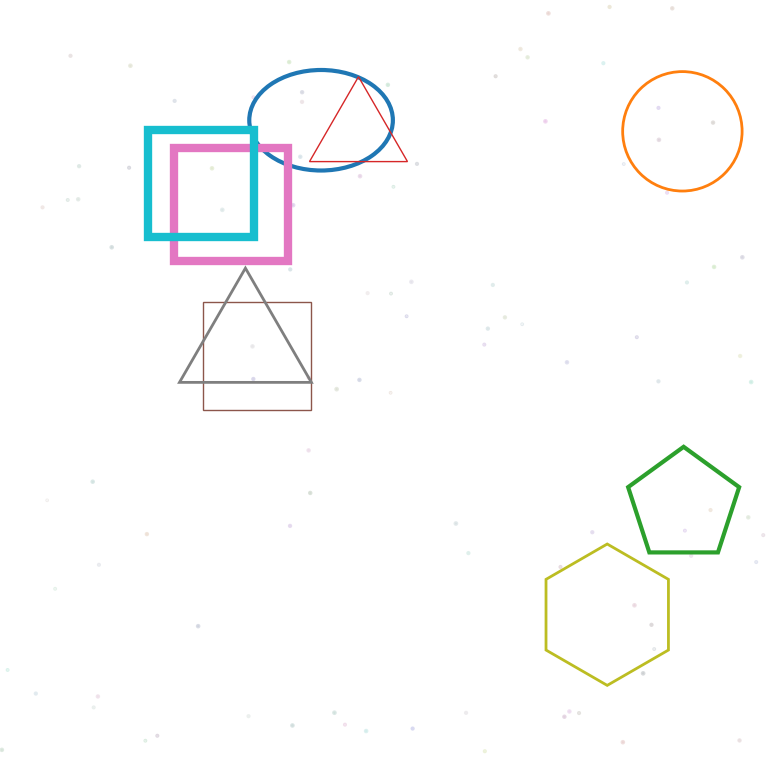[{"shape": "oval", "thickness": 1.5, "radius": 0.47, "center": [0.417, 0.844]}, {"shape": "circle", "thickness": 1, "radius": 0.39, "center": [0.886, 0.829]}, {"shape": "pentagon", "thickness": 1.5, "radius": 0.38, "center": [0.888, 0.344]}, {"shape": "triangle", "thickness": 0.5, "radius": 0.37, "center": [0.466, 0.827]}, {"shape": "square", "thickness": 0.5, "radius": 0.35, "center": [0.334, 0.538]}, {"shape": "square", "thickness": 3, "radius": 0.37, "center": [0.3, 0.735]}, {"shape": "triangle", "thickness": 1, "radius": 0.49, "center": [0.319, 0.553]}, {"shape": "hexagon", "thickness": 1, "radius": 0.46, "center": [0.789, 0.202]}, {"shape": "square", "thickness": 3, "radius": 0.34, "center": [0.261, 0.762]}]